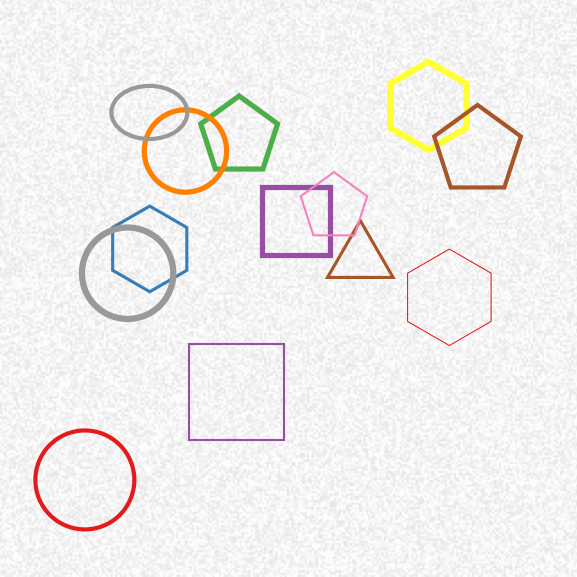[{"shape": "hexagon", "thickness": 0.5, "radius": 0.42, "center": [0.778, 0.484]}, {"shape": "circle", "thickness": 2, "radius": 0.43, "center": [0.147, 0.168]}, {"shape": "hexagon", "thickness": 1.5, "radius": 0.37, "center": [0.259, 0.568]}, {"shape": "pentagon", "thickness": 2.5, "radius": 0.35, "center": [0.414, 0.763]}, {"shape": "square", "thickness": 2.5, "radius": 0.29, "center": [0.512, 0.616]}, {"shape": "square", "thickness": 1, "radius": 0.41, "center": [0.409, 0.32]}, {"shape": "circle", "thickness": 2.5, "radius": 0.36, "center": [0.321, 0.738]}, {"shape": "hexagon", "thickness": 3, "radius": 0.38, "center": [0.742, 0.816]}, {"shape": "triangle", "thickness": 1.5, "radius": 0.33, "center": [0.624, 0.552]}, {"shape": "pentagon", "thickness": 2, "radius": 0.39, "center": [0.827, 0.738]}, {"shape": "pentagon", "thickness": 1, "radius": 0.3, "center": [0.578, 0.641]}, {"shape": "circle", "thickness": 3, "radius": 0.4, "center": [0.221, 0.526]}, {"shape": "oval", "thickness": 2, "radius": 0.33, "center": [0.259, 0.804]}]